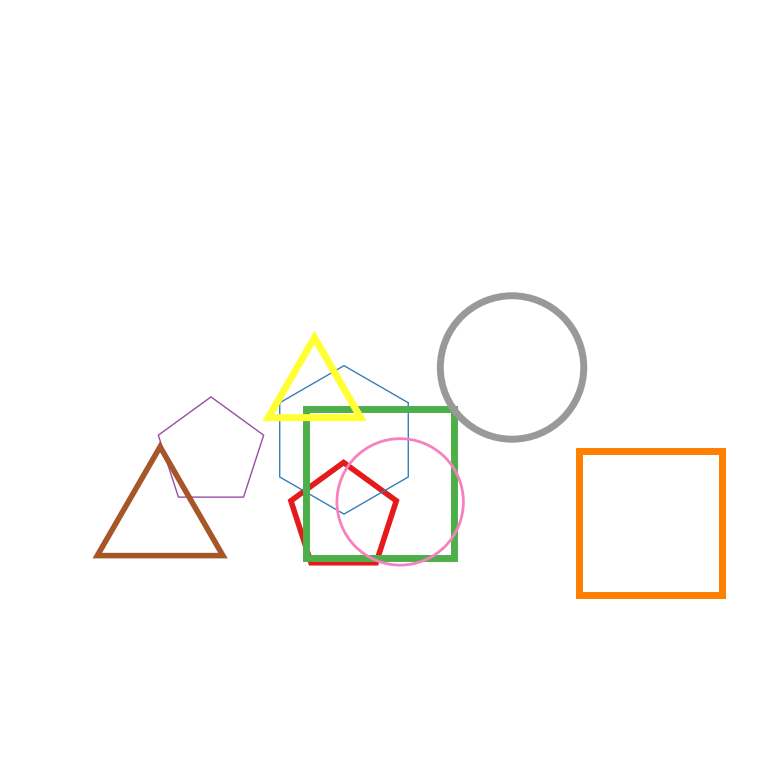[{"shape": "pentagon", "thickness": 2, "radius": 0.36, "center": [0.446, 0.327]}, {"shape": "hexagon", "thickness": 0.5, "radius": 0.48, "center": [0.447, 0.429]}, {"shape": "square", "thickness": 2.5, "radius": 0.48, "center": [0.494, 0.372]}, {"shape": "pentagon", "thickness": 0.5, "radius": 0.36, "center": [0.274, 0.413]}, {"shape": "square", "thickness": 2.5, "radius": 0.47, "center": [0.845, 0.321]}, {"shape": "triangle", "thickness": 2.5, "radius": 0.35, "center": [0.408, 0.492]}, {"shape": "triangle", "thickness": 2, "radius": 0.47, "center": [0.208, 0.326]}, {"shape": "circle", "thickness": 1, "radius": 0.41, "center": [0.52, 0.348]}, {"shape": "circle", "thickness": 2.5, "radius": 0.47, "center": [0.665, 0.523]}]